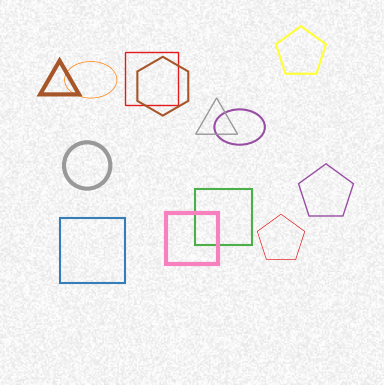[{"shape": "pentagon", "thickness": 0.5, "radius": 0.32, "center": [0.73, 0.379]}, {"shape": "square", "thickness": 1, "radius": 0.34, "center": [0.394, 0.796]}, {"shape": "square", "thickness": 1.5, "radius": 0.42, "center": [0.241, 0.349]}, {"shape": "square", "thickness": 1.5, "radius": 0.37, "center": [0.58, 0.437]}, {"shape": "oval", "thickness": 1.5, "radius": 0.33, "center": [0.622, 0.67]}, {"shape": "pentagon", "thickness": 1, "radius": 0.37, "center": [0.847, 0.5]}, {"shape": "oval", "thickness": 0.5, "radius": 0.34, "center": [0.236, 0.793]}, {"shape": "pentagon", "thickness": 1.5, "radius": 0.34, "center": [0.782, 0.864]}, {"shape": "hexagon", "thickness": 1.5, "radius": 0.38, "center": [0.423, 0.776]}, {"shape": "triangle", "thickness": 3, "radius": 0.29, "center": [0.155, 0.784]}, {"shape": "square", "thickness": 3, "radius": 0.33, "center": [0.499, 0.38]}, {"shape": "circle", "thickness": 3, "radius": 0.3, "center": [0.226, 0.57]}, {"shape": "triangle", "thickness": 1, "radius": 0.31, "center": [0.563, 0.683]}]